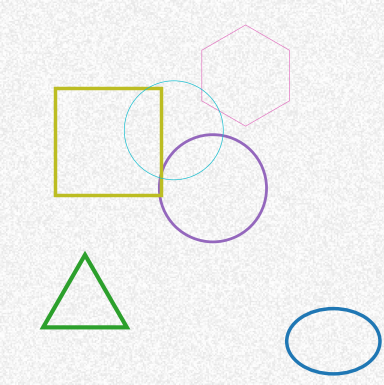[{"shape": "oval", "thickness": 2.5, "radius": 0.61, "center": [0.866, 0.114]}, {"shape": "triangle", "thickness": 3, "radius": 0.63, "center": [0.221, 0.212]}, {"shape": "circle", "thickness": 2, "radius": 0.7, "center": [0.553, 0.511]}, {"shape": "hexagon", "thickness": 0.5, "radius": 0.66, "center": [0.638, 0.804]}, {"shape": "square", "thickness": 2.5, "radius": 0.69, "center": [0.281, 0.633]}, {"shape": "circle", "thickness": 0.5, "radius": 0.64, "center": [0.451, 0.662]}]